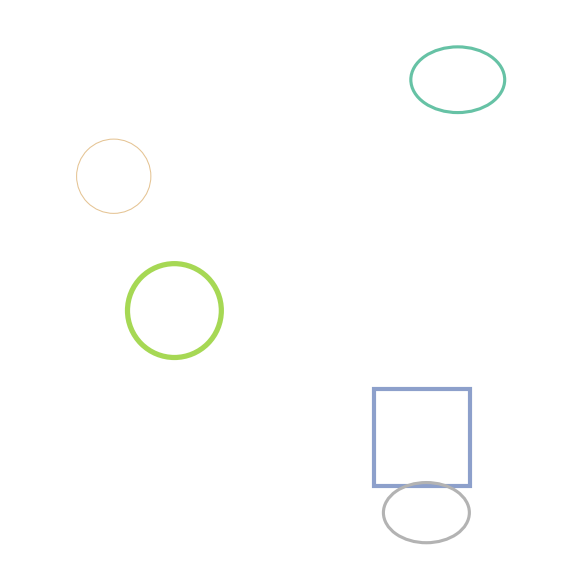[{"shape": "oval", "thickness": 1.5, "radius": 0.41, "center": [0.793, 0.861]}, {"shape": "square", "thickness": 2, "radius": 0.42, "center": [0.731, 0.241]}, {"shape": "circle", "thickness": 2.5, "radius": 0.41, "center": [0.302, 0.461]}, {"shape": "circle", "thickness": 0.5, "radius": 0.32, "center": [0.197, 0.694]}, {"shape": "oval", "thickness": 1.5, "radius": 0.37, "center": [0.738, 0.111]}]